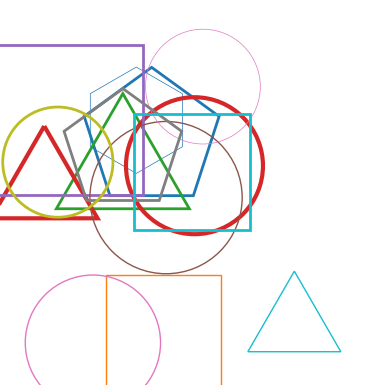[{"shape": "pentagon", "thickness": 2, "radius": 0.92, "center": [0.394, 0.641]}, {"shape": "hexagon", "thickness": 0.5, "radius": 0.69, "center": [0.354, 0.688]}, {"shape": "square", "thickness": 1, "radius": 0.75, "center": [0.426, 0.136]}, {"shape": "triangle", "thickness": 2, "radius": 1.0, "center": [0.319, 0.557]}, {"shape": "circle", "thickness": 3, "radius": 0.89, "center": [0.505, 0.57]}, {"shape": "triangle", "thickness": 3, "radius": 0.8, "center": [0.115, 0.513]}, {"shape": "square", "thickness": 2, "radius": 0.97, "center": [0.178, 0.689]}, {"shape": "circle", "thickness": 1, "radius": 0.99, "center": [0.431, 0.487]}, {"shape": "circle", "thickness": 1, "radius": 0.88, "center": [0.241, 0.11]}, {"shape": "circle", "thickness": 0.5, "radius": 0.75, "center": [0.527, 0.775]}, {"shape": "pentagon", "thickness": 2, "radius": 0.8, "center": [0.319, 0.609]}, {"shape": "circle", "thickness": 2, "radius": 0.72, "center": [0.15, 0.579]}, {"shape": "square", "thickness": 2, "radius": 0.75, "center": [0.498, 0.553]}, {"shape": "triangle", "thickness": 1, "radius": 0.7, "center": [0.765, 0.156]}]